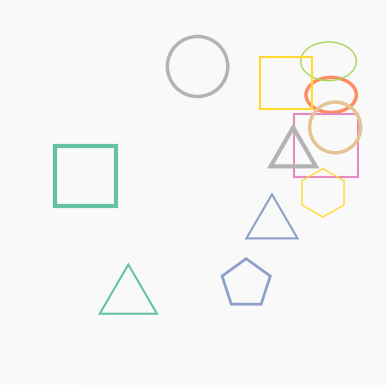[{"shape": "triangle", "thickness": 1.5, "radius": 0.43, "center": [0.331, 0.228]}, {"shape": "square", "thickness": 3, "radius": 0.39, "center": [0.22, 0.542]}, {"shape": "oval", "thickness": 2.5, "radius": 0.32, "center": [0.855, 0.753]}, {"shape": "triangle", "thickness": 1.5, "radius": 0.38, "center": [0.702, 0.419]}, {"shape": "pentagon", "thickness": 2, "radius": 0.33, "center": [0.635, 0.263]}, {"shape": "square", "thickness": 1.5, "radius": 0.41, "center": [0.842, 0.623]}, {"shape": "oval", "thickness": 1, "radius": 0.36, "center": [0.848, 0.841]}, {"shape": "square", "thickness": 1.5, "radius": 0.34, "center": [0.738, 0.784]}, {"shape": "hexagon", "thickness": 1, "radius": 0.31, "center": [0.834, 0.499]}, {"shape": "circle", "thickness": 2.5, "radius": 0.33, "center": [0.865, 0.669]}, {"shape": "circle", "thickness": 2.5, "radius": 0.39, "center": [0.51, 0.827]}, {"shape": "triangle", "thickness": 3, "radius": 0.34, "center": [0.757, 0.602]}]